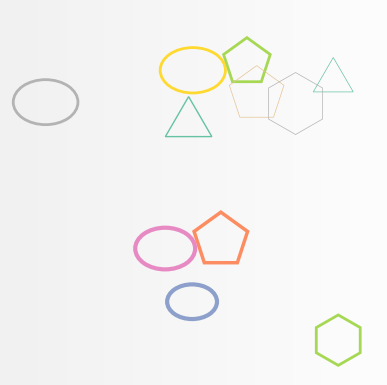[{"shape": "triangle", "thickness": 0.5, "radius": 0.3, "center": [0.86, 0.791]}, {"shape": "triangle", "thickness": 1, "radius": 0.35, "center": [0.487, 0.68]}, {"shape": "pentagon", "thickness": 2.5, "radius": 0.36, "center": [0.57, 0.376]}, {"shape": "oval", "thickness": 3, "radius": 0.32, "center": [0.496, 0.216]}, {"shape": "oval", "thickness": 3, "radius": 0.39, "center": [0.426, 0.354]}, {"shape": "hexagon", "thickness": 2, "radius": 0.33, "center": [0.873, 0.116]}, {"shape": "pentagon", "thickness": 2, "radius": 0.32, "center": [0.637, 0.839]}, {"shape": "oval", "thickness": 2, "radius": 0.42, "center": [0.498, 0.817]}, {"shape": "pentagon", "thickness": 0.5, "radius": 0.37, "center": [0.662, 0.755]}, {"shape": "oval", "thickness": 2, "radius": 0.42, "center": [0.118, 0.735]}, {"shape": "hexagon", "thickness": 0.5, "radius": 0.4, "center": [0.763, 0.731]}]